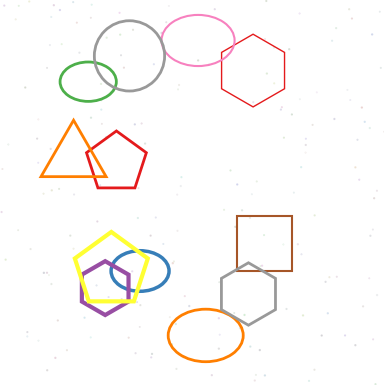[{"shape": "hexagon", "thickness": 1, "radius": 0.47, "center": [0.657, 0.817]}, {"shape": "pentagon", "thickness": 2, "radius": 0.41, "center": [0.302, 0.578]}, {"shape": "oval", "thickness": 2.5, "radius": 0.38, "center": [0.364, 0.296]}, {"shape": "oval", "thickness": 2, "radius": 0.37, "center": [0.229, 0.788]}, {"shape": "hexagon", "thickness": 3, "radius": 0.35, "center": [0.273, 0.252]}, {"shape": "triangle", "thickness": 2, "radius": 0.49, "center": [0.191, 0.59]}, {"shape": "oval", "thickness": 2, "radius": 0.49, "center": [0.534, 0.129]}, {"shape": "pentagon", "thickness": 3, "radius": 0.5, "center": [0.289, 0.298]}, {"shape": "square", "thickness": 1.5, "radius": 0.35, "center": [0.687, 0.368]}, {"shape": "oval", "thickness": 1.5, "radius": 0.47, "center": [0.514, 0.895]}, {"shape": "hexagon", "thickness": 2, "radius": 0.41, "center": [0.645, 0.236]}, {"shape": "circle", "thickness": 2, "radius": 0.46, "center": [0.336, 0.855]}]